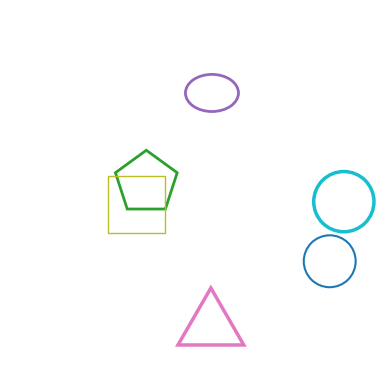[{"shape": "circle", "thickness": 1.5, "radius": 0.34, "center": [0.856, 0.321]}, {"shape": "pentagon", "thickness": 2, "radius": 0.42, "center": [0.38, 0.525]}, {"shape": "oval", "thickness": 2, "radius": 0.34, "center": [0.551, 0.759]}, {"shape": "triangle", "thickness": 2.5, "radius": 0.49, "center": [0.548, 0.153]}, {"shape": "square", "thickness": 1, "radius": 0.37, "center": [0.355, 0.469]}, {"shape": "circle", "thickness": 2.5, "radius": 0.39, "center": [0.893, 0.476]}]